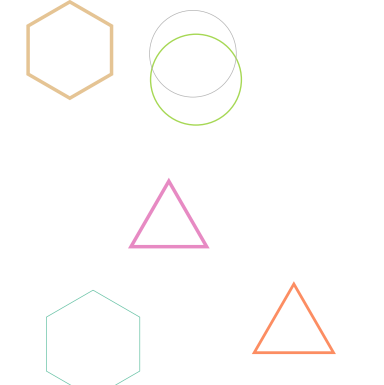[{"shape": "hexagon", "thickness": 0.5, "radius": 0.7, "center": [0.242, 0.106]}, {"shape": "triangle", "thickness": 2, "radius": 0.59, "center": [0.763, 0.143]}, {"shape": "triangle", "thickness": 2.5, "radius": 0.57, "center": [0.439, 0.416]}, {"shape": "circle", "thickness": 1, "radius": 0.59, "center": [0.509, 0.793]}, {"shape": "hexagon", "thickness": 2.5, "radius": 0.63, "center": [0.181, 0.87]}, {"shape": "circle", "thickness": 0.5, "radius": 0.56, "center": [0.501, 0.86]}]